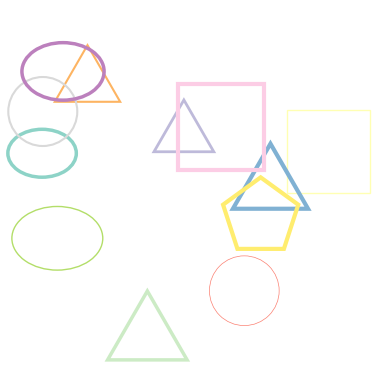[{"shape": "oval", "thickness": 2.5, "radius": 0.44, "center": [0.109, 0.602]}, {"shape": "square", "thickness": 1, "radius": 0.54, "center": [0.853, 0.606]}, {"shape": "triangle", "thickness": 2, "radius": 0.45, "center": [0.478, 0.651]}, {"shape": "circle", "thickness": 0.5, "radius": 0.45, "center": [0.635, 0.245]}, {"shape": "triangle", "thickness": 3, "radius": 0.56, "center": [0.702, 0.514]}, {"shape": "triangle", "thickness": 1.5, "radius": 0.49, "center": [0.227, 0.785]}, {"shape": "oval", "thickness": 1, "radius": 0.59, "center": [0.149, 0.381]}, {"shape": "square", "thickness": 3, "radius": 0.55, "center": [0.574, 0.67]}, {"shape": "circle", "thickness": 1.5, "radius": 0.45, "center": [0.111, 0.71]}, {"shape": "oval", "thickness": 2.5, "radius": 0.53, "center": [0.164, 0.815]}, {"shape": "triangle", "thickness": 2.5, "radius": 0.6, "center": [0.383, 0.125]}, {"shape": "pentagon", "thickness": 3, "radius": 0.51, "center": [0.677, 0.437]}]